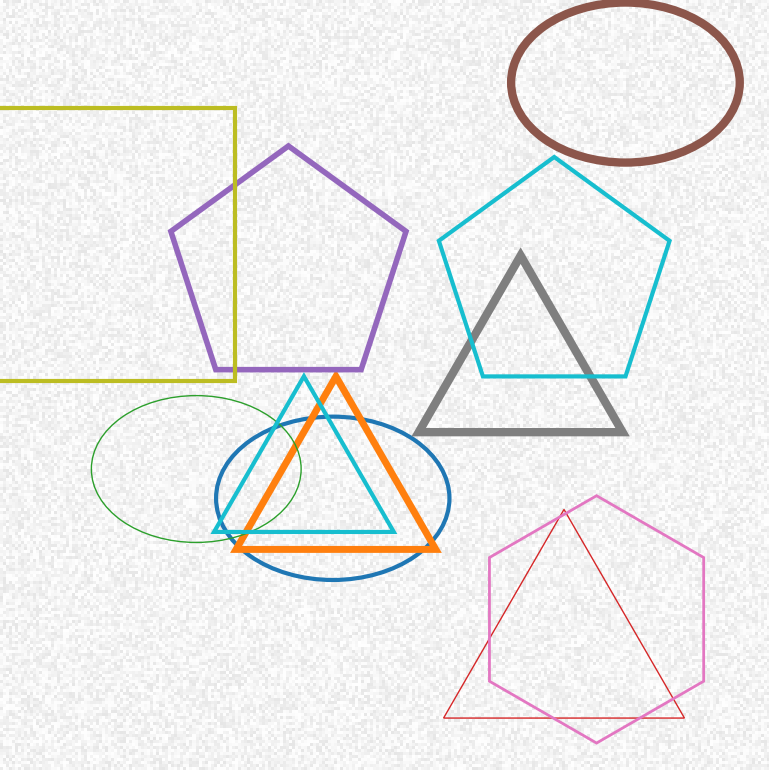[{"shape": "oval", "thickness": 1.5, "radius": 0.76, "center": [0.432, 0.353]}, {"shape": "triangle", "thickness": 2.5, "radius": 0.75, "center": [0.436, 0.361]}, {"shape": "oval", "thickness": 0.5, "radius": 0.68, "center": [0.255, 0.391]}, {"shape": "triangle", "thickness": 0.5, "radius": 0.9, "center": [0.732, 0.158]}, {"shape": "pentagon", "thickness": 2, "radius": 0.8, "center": [0.375, 0.65]}, {"shape": "oval", "thickness": 3, "radius": 0.74, "center": [0.812, 0.893]}, {"shape": "hexagon", "thickness": 1, "radius": 0.8, "center": [0.775, 0.196]}, {"shape": "triangle", "thickness": 3, "radius": 0.76, "center": [0.676, 0.515]}, {"shape": "square", "thickness": 1.5, "radius": 0.89, "center": [0.128, 0.682]}, {"shape": "triangle", "thickness": 1.5, "radius": 0.67, "center": [0.395, 0.377]}, {"shape": "pentagon", "thickness": 1.5, "radius": 0.79, "center": [0.72, 0.639]}]